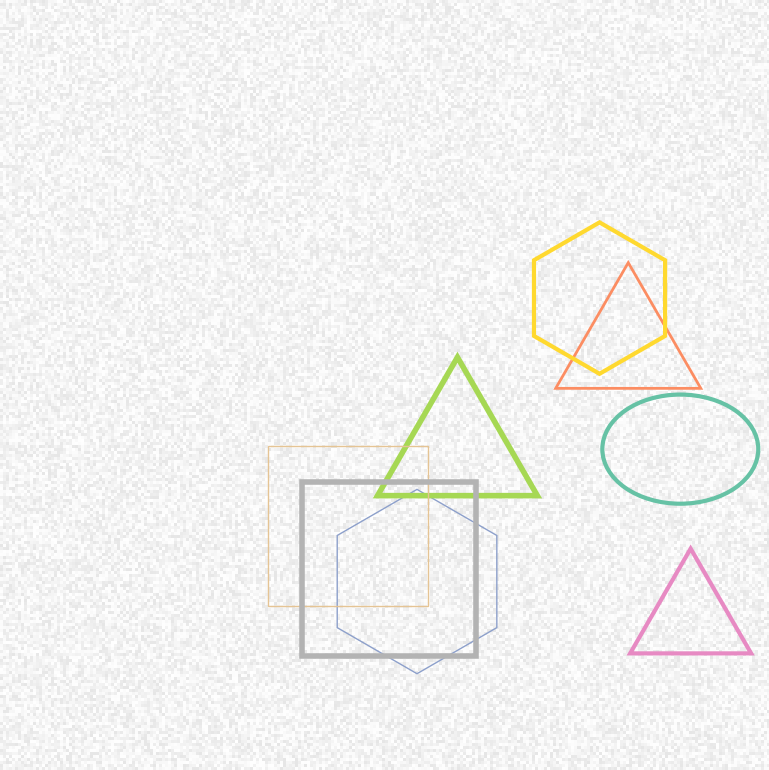[{"shape": "oval", "thickness": 1.5, "radius": 0.51, "center": [0.884, 0.417]}, {"shape": "triangle", "thickness": 1, "radius": 0.54, "center": [0.816, 0.55]}, {"shape": "hexagon", "thickness": 0.5, "radius": 0.6, "center": [0.542, 0.245]}, {"shape": "triangle", "thickness": 1.5, "radius": 0.45, "center": [0.897, 0.197]}, {"shape": "triangle", "thickness": 2, "radius": 0.6, "center": [0.594, 0.416]}, {"shape": "hexagon", "thickness": 1.5, "radius": 0.49, "center": [0.779, 0.613]}, {"shape": "square", "thickness": 0.5, "radius": 0.52, "center": [0.452, 0.317]}, {"shape": "square", "thickness": 2, "radius": 0.56, "center": [0.505, 0.261]}]